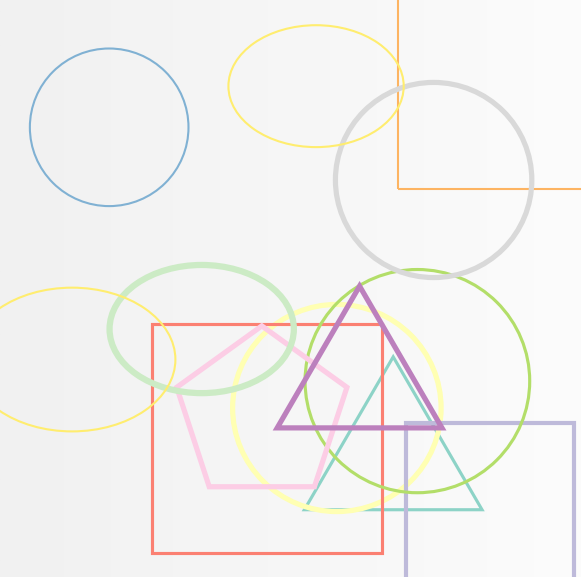[{"shape": "triangle", "thickness": 1.5, "radius": 0.88, "center": [0.676, 0.205]}, {"shape": "circle", "thickness": 2.5, "radius": 0.9, "center": [0.58, 0.293]}, {"shape": "square", "thickness": 2, "radius": 0.72, "center": [0.843, 0.124]}, {"shape": "square", "thickness": 1.5, "radius": 0.99, "center": [0.46, 0.239]}, {"shape": "circle", "thickness": 1, "radius": 0.68, "center": [0.188, 0.779]}, {"shape": "square", "thickness": 1, "radius": 0.93, "center": [0.871, 0.859]}, {"shape": "circle", "thickness": 1.5, "radius": 0.97, "center": [0.718, 0.339]}, {"shape": "pentagon", "thickness": 2.5, "radius": 0.77, "center": [0.45, 0.281]}, {"shape": "circle", "thickness": 2.5, "radius": 0.84, "center": [0.746, 0.687]}, {"shape": "triangle", "thickness": 2.5, "radius": 0.82, "center": [0.619, 0.34]}, {"shape": "oval", "thickness": 3, "radius": 0.79, "center": [0.347, 0.429]}, {"shape": "oval", "thickness": 1, "radius": 0.89, "center": [0.124, 0.377]}, {"shape": "oval", "thickness": 1, "radius": 0.75, "center": [0.544, 0.85]}]